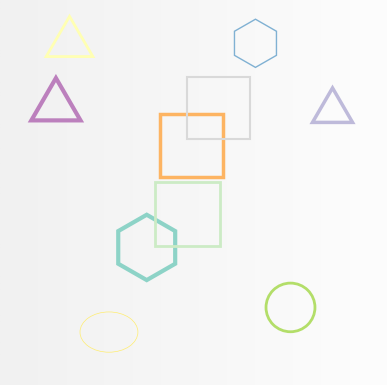[{"shape": "hexagon", "thickness": 3, "radius": 0.42, "center": [0.379, 0.357]}, {"shape": "triangle", "thickness": 2, "radius": 0.35, "center": [0.179, 0.888]}, {"shape": "triangle", "thickness": 2.5, "radius": 0.3, "center": [0.858, 0.712]}, {"shape": "hexagon", "thickness": 1, "radius": 0.31, "center": [0.659, 0.888]}, {"shape": "square", "thickness": 2.5, "radius": 0.41, "center": [0.494, 0.623]}, {"shape": "circle", "thickness": 2, "radius": 0.32, "center": [0.75, 0.201]}, {"shape": "square", "thickness": 1.5, "radius": 0.4, "center": [0.563, 0.721]}, {"shape": "triangle", "thickness": 3, "radius": 0.37, "center": [0.144, 0.724]}, {"shape": "square", "thickness": 2, "radius": 0.42, "center": [0.484, 0.445]}, {"shape": "oval", "thickness": 0.5, "radius": 0.37, "center": [0.281, 0.137]}]